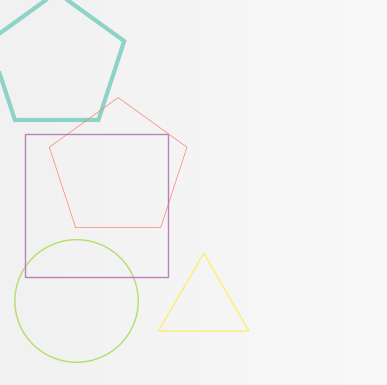[{"shape": "pentagon", "thickness": 3, "radius": 0.92, "center": [0.146, 0.837]}, {"shape": "pentagon", "thickness": 0.5, "radius": 0.93, "center": [0.305, 0.56]}, {"shape": "circle", "thickness": 1, "radius": 0.8, "center": [0.198, 0.218]}, {"shape": "square", "thickness": 1, "radius": 0.92, "center": [0.249, 0.466]}, {"shape": "triangle", "thickness": 1, "radius": 0.67, "center": [0.526, 0.208]}]